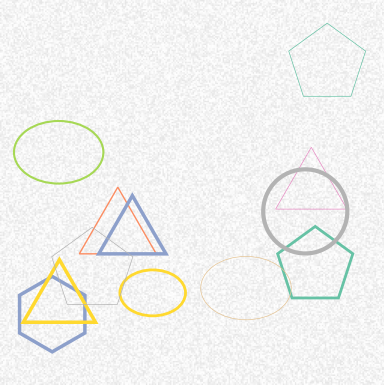[{"shape": "pentagon", "thickness": 0.5, "radius": 0.53, "center": [0.85, 0.835]}, {"shape": "pentagon", "thickness": 2, "radius": 0.51, "center": [0.819, 0.309]}, {"shape": "triangle", "thickness": 1, "radius": 0.58, "center": [0.306, 0.398]}, {"shape": "triangle", "thickness": 2.5, "radius": 0.5, "center": [0.344, 0.391]}, {"shape": "hexagon", "thickness": 2.5, "radius": 0.49, "center": [0.136, 0.184]}, {"shape": "triangle", "thickness": 0.5, "radius": 0.54, "center": [0.809, 0.51]}, {"shape": "oval", "thickness": 1.5, "radius": 0.58, "center": [0.152, 0.604]}, {"shape": "triangle", "thickness": 2.5, "radius": 0.54, "center": [0.154, 0.217]}, {"shape": "oval", "thickness": 2, "radius": 0.43, "center": [0.397, 0.239]}, {"shape": "oval", "thickness": 0.5, "radius": 0.59, "center": [0.639, 0.252]}, {"shape": "circle", "thickness": 3, "radius": 0.55, "center": [0.793, 0.451]}, {"shape": "pentagon", "thickness": 0.5, "radius": 0.55, "center": [0.24, 0.299]}]